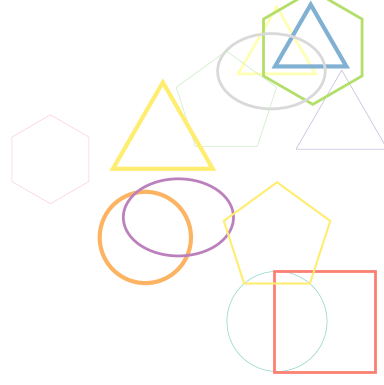[{"shape": "circle", "thickness": 0.5, "radius": 0.65, "center": [0.719, 0.165]}, {"shape": "triangle", "thickness": 2, "radius": 0.58, "center": [0.719, 0.866]}, {"shape": "triangle", "thickness": 0.5, "radius": 0.68, "center": [0.888, 0.681]}, {"shape": "square", "thickness": 2, "radius": 0.66, "center": [0.843, 0.165]}, {"shape": "triangle", "thickness": 3, "radius": 0.54, "center": [0.807, 0.881]}, {"shape": "circle", "thickness": 3, "radius": 0.59, "center": [0.377, 0.383]}, {"shape": "hexagon", "thickness": 2, "radius": 0.74, "center": [0.812, 0.877]}, {"shape": "hexagon", "thickness": 0.5, "radius": 0.58, "center": [0.131, 0.586]}, {"shape": "oval", "thickness": 2, "radius": 0.7, "center": [0.705, 0.815]}, {"shape": "oval", "thickness": 2, "radius": 0.72, "center": [0.463, 0.435]}, {"shape": "pentagon", "thickness": 0.5, "radius": 0.68, "center": [0.588, 0.731]}, {"shape": "pentagon", "thickness": 1.5, "radius": 0.73, "center": [0.72, 0.381]}, {"shape": "triangle", "thickness": 3, "radius": 0.75, "center": [0.423, 0.636]}]